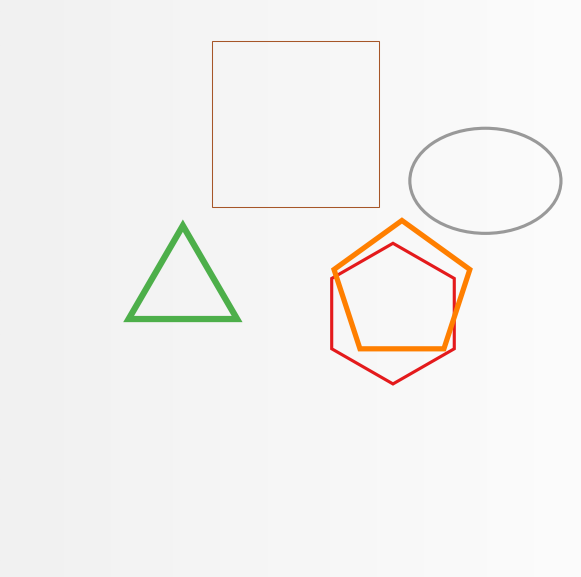[{"shape": "hexagon", "thickness": 1.5, "radius": 0.61, "center": [0.676, 0.456]}, {"shape": "triangle", "thickness": 3, "radius": 0.54, "center": [0.315, 0.501]}, {"shape": "pentagon", "thickness": 2.5, "radius": 0.61, "center": [0.691, 0.495]}, {"shape": "square", "thickness": 0.5, "radius": 0.72, "center": [0.508, 0.784]}, {"shape": "oval", "thickness": 1.5, "radius": 0.65, "center": [0.835, 0.686]}]